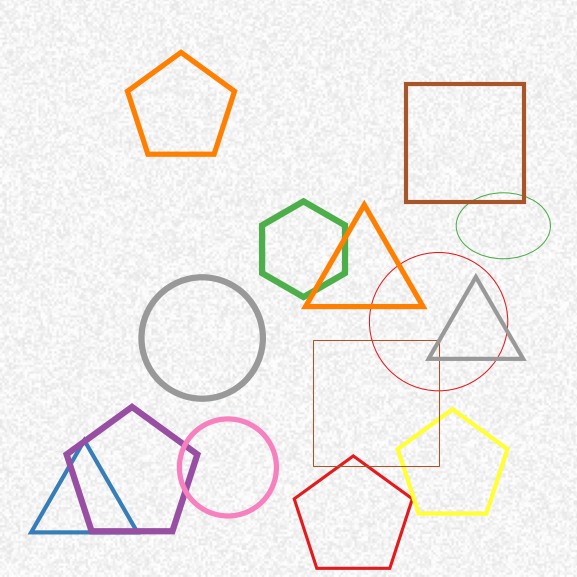[{"shape": "circle", "thickness": 0.5, "radius": 0.6, "center": [0.759, 0.442]}, {"shape": "pentagon", "thickness": 1.5, "radius": 0.54, "center": [0.612, 0.102]}, {"shape": "triangle", "thickness": 2, "radius": 0.53, "center": [0.146, 0.13]}, {"shape": "oval", "thickness": 0.5, "radius": 0.41, "center": [0.872, 0.608]}, {"shape": "hexagon", "thickness": 3, "radius": 0.41, "center": [0.526, 0.568]}, {"shape": "pentagon", "thickness": 3, "radius": 0.6, "center": [0.229, 0.176]}, {"shape": "pentagon", "thickness": 2.5, "radius": 0.49, "center": [0.313, 0.811]}, {"shape": "triangle", "thickness": 2.5, "radius": 0.59, "center": [0.631, 0.527]}, {"shape": "pentagon", "thickness": 2, "radius": 0.5, "center": [0.784, 0.191]}, {"shape": "square", "thickness": 0.5, "radius": 0.55, "center": [0.651, 0.301]}, {"shape": "square", "thickness": 2, "radius": 0.51, "center": [0.806, 0.751]}, {"shape": "circle", "thickness": 2.5, "radius": 0.42, "center": [0.395, 0.19]}, {"shape": "triangle", "thickness": 2, "radius": 0.47, "center": [0.824, 0.425]}, {"shape": "circle", "thickness": 3, "radius": 0.53, "center": [0.35, 0.414]}]